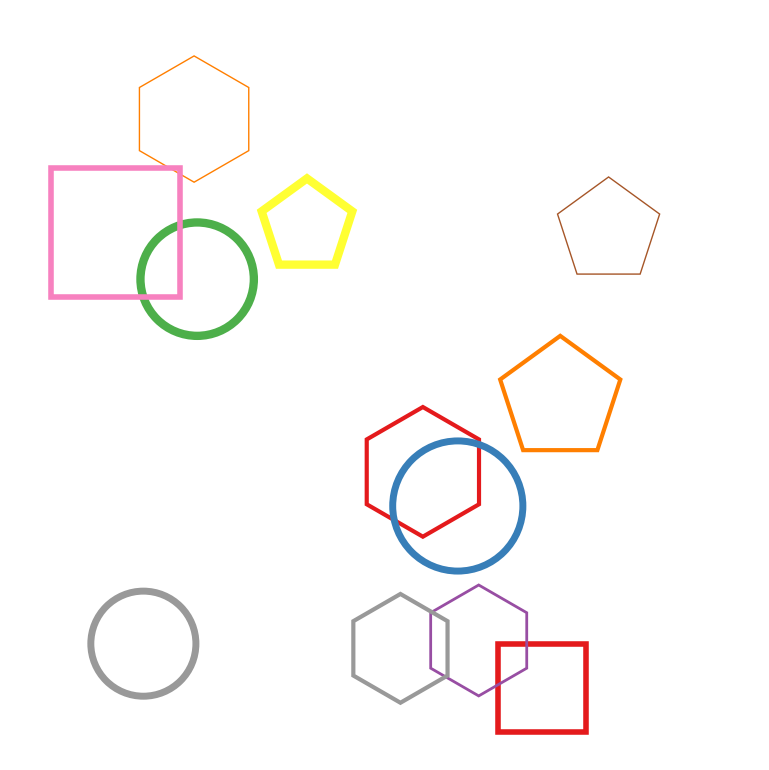[{"shape": "square", "thickness": 2, "radius": 0.29, "center": [0.704, 0.107]}, {"shape": "hexagon", "thickness": 1.5, "radius": 0.42, "center": [0.549, 0.387]}, {"shape": "circle", "thickness": 2.5, "radius": 0.42, "center": [0.595, 0.343]}, {"shape": "circle", "thickness": 3, "radius": 0.37, "center": [0.256, 0.637]}, {"shape": "hexagon", "thickness": 1, "radius": 0.36, "center": [0.622, 0.168]}, {"shape": "hexagon", "thickness": 0.5, "radius": 0.41, "center": [0.252, 0.845]}, {"shape": "pentagon", "thickness": 1.5, "radius": 0.41, "center": [0.728, 0.482]}, {"shape": "pentagon", "thickness": 3, "radius": 0.31, "center": [0.399, 0.706]}, {"shape": "pentagon", "thickness": 0.5, "radius": 0.35, "center": [0.79, 0.7]}, {"shape": "square", "thickness": 2, "radius": 0.42, "center": [0.149, 0.698]}, {"shape": "hexagon", "thickness": 1.5, "radius": 0.35, "center": [0.52, 0.158]}, {"shape": "circle", "thickness": 2.5, "radius": 0.34, "center": [0.186, 0.164]}]